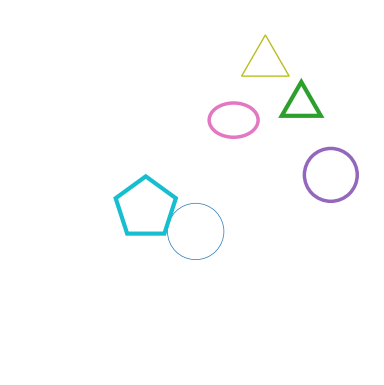[{"shape": "circle", "thickness": 0.5, "radius": 0.37, "center": [0.508, 0.399]}, {"shape": "triangle", "thickness": 3, "radius": 0.29, "center": [0.783, 0.729]}, {"shape": "circle", "thickness": 2.5, "radius": 0.34, "center": [0.859, 0.546]}, {"shape": "oval", "thickness": 2.5, "radius": 0.32, "center": [0.607, 0.688]}, {"shape": "triangle", "thickness": 1, "radius": 0.36, "center": [0.689, 0.838]}, {"shape": "pentagon", "thickness": 3, "radius": 0.41, "center": [0.379, 0.46]}]